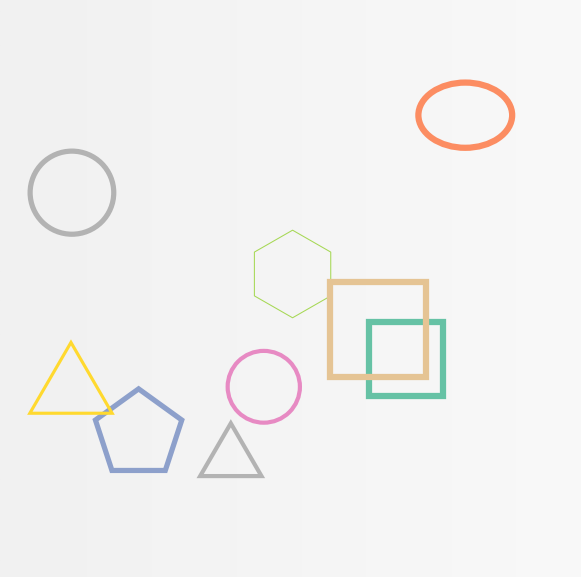[{"shape": "square", "thickness": 3, "radius": 0.32, "center": [0.698, 0.378]}, {"shape": "oval", "thickness": 3, "radius": 0.4, "center": [0.8, 0.8]}, {"shape": "pentagon", "thickness": 2.5, "radius": 0.39, "center": [0.238, 0.248]}, {"shape": "circle", "thickness": 2, "radius": 0.31, "center": [0.454, 0.329]}, {"shape": "hexagon", "thickness": 0.5, "radius": 0.38, "center": [0.503, 0.525]}, {"shape": "triangle", "thickness": 1.5, "radius": 0.41, "center": [0.122, 0.324]}, {"shape": "square", "thickness": 3, "radius": 0.41, "center": [0.65, 0.428]}, {"shape": "circle", "thickness": 2.5, "radius": 0.36, "center": [0.124, 0.665]}, {"shape": "triangle", "thickness": 2, "radius": 0.3, "center": [0.397, 0.205]}]